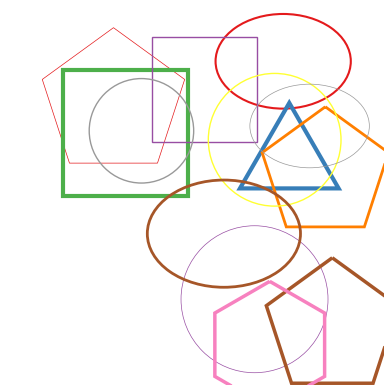[{"shape": "oval", "thickness": 1.5, "radius": 0.88, "center": [0.736, 0.841]}, {"shape": "pentagon", "thickness": 0.5, "radius": 0.97, "center": [0.295, 0.734]}, {"shape": "triangle", "thickness": 3, "radius": 0.74, "center": [0.751, 0.585]}, {"shape": "square", "thickness": 3, "radius": 0.82, "center": [0.326, 0.654]}, {"shape": "circle", "thickness": 0.5, "radius": 0.95, "center": [0.661, 0.223]}, {"shape": "square", "thickness": 1, "radius": 0.68, "center": [0.532, 0.767]}, {"shape": "pentagon", "thickness": 2, "radius": 0.86, "center": [0.845, 0.55]}, {"shape": "circle", "thickness": 1, "radius": 0.86, "center": [0.713, 0.637]}, {"shape": "oval", "thickness": 2, "radius": 0.99, "center": [0.582, 0.393]}, {"shape": "pentagon", "thickness": 2.5, "radius": 0.9, "center": [0.863, 0.15]}, {"shape": "hexagon", "thickness": 2.5, "radius": 0.82, "center": [0.701, 0.105]}, {"shape": "oval", "thickness": 0.5, "radius": 0.78, "center": [0.804, 0.673]}, {"shape": "circle", "thickness": 1, "radius": 0.68, "center": [0.367, 0.66]}]